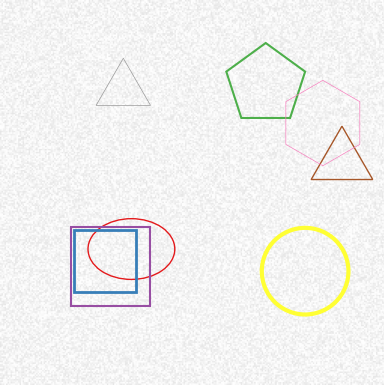[{"shape": "oval", "thickness": 1, "radius": 0.56, "center": [0.341, 0.353]}, {"shape": "square", "thickness": 2, "radius": 0.4, "center": [0.272, 0.321]}, {"shape": "pentagon", "thickness": 1.5, "radius": 0.54, "center": [0.69, 0.781]}, {"shape": "square", "thickness": 1.5, "radius": 0.51, "center": [0.286, 0.309]}, {"shape": "circle", "thickness": 3, "radius": 0.56, "center": [0.793, 0.296]}, {"shape": "triangle", "thickness": 1, "radius": 0.46, "center": [0.888, 0.58]}, {"shape": "hexagon", "thickness": 0.5, "radius": 0.55, "center": [0.839, 0.68]}, {"shape": "triangle", "thickness": 0.5, "radius": 0.41, "center": [0.32, 0.767]}]